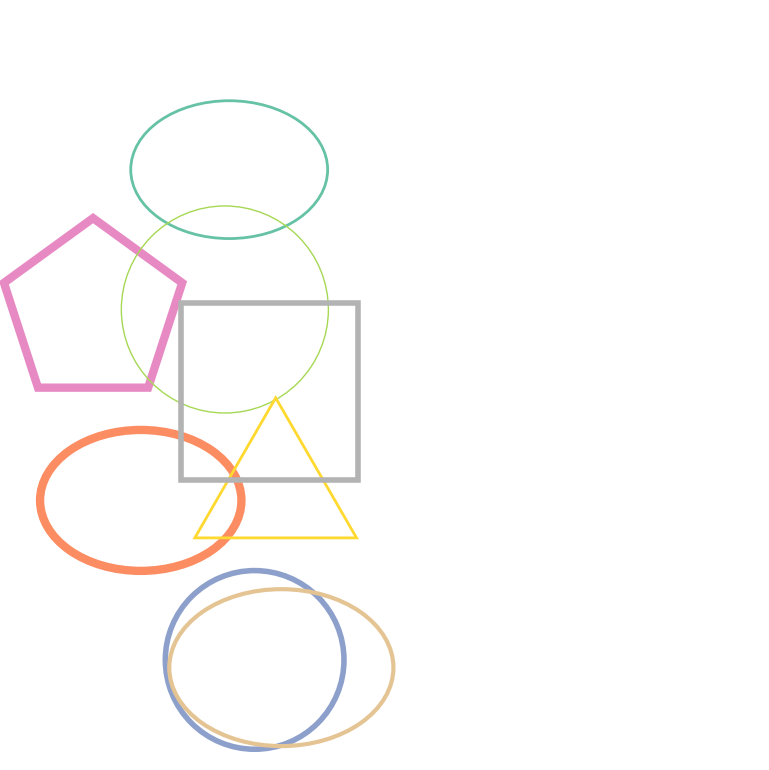[{"shape": "oval", "thickness": 1, "radius": 0.64, "center": [0.298, 0.78]}, {"shape": "oval", "thickness": 3, "radius": 0.65, "center": [0.183, 0.35]}, {"shape": "circle", "thickness": 2, "radius": 0.58, "center": [0.331, 0.143]}, {"shape": "pentagon", "thickness": 3, "radius": 0.61, "center": [0.121, 0.595]}, {"shape": "circle", "thickness": 0.5, "radius": 0.67, "center": [0.292, 0.598]}, {"shape": "triangle", "thickness": 1, "radius": 0.61, "center": [0.358, 0.362]}, {"shape": "oval", "thickness": 1.5, "radius": 0.73, "center": [0.365, 0.133]}, {"shape": "square", "thickness": 2, "radius": 0.58, "center": [0.35, 0.492]}]